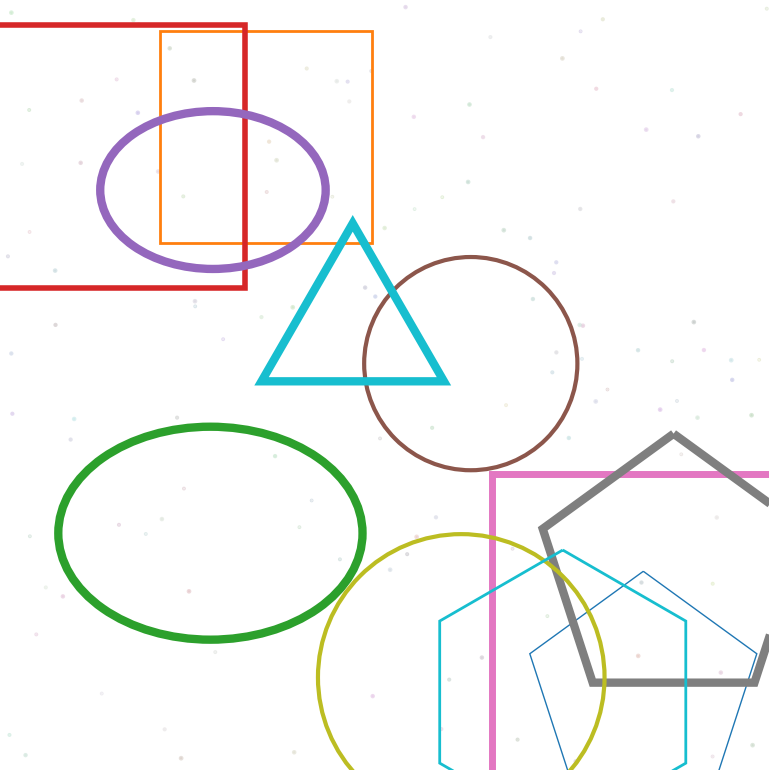[{"shape": "pentagon", "thickness": 0.5, "radius": 0.77, "center": [0.835, 0.103]}, {"shape": "square", "thickness": 1, "radius": 0.69, "center": [0.346, 0.822]}, {"shape": "oval", "thickness": 3, "radius": 0.99, "center": [0.273, 0.308]}, {"shape": "square", "thickness": 2, "radius": 0.86, "center": [0.147, 0.797]}, {"shape": "oval", "thickness": 3, "radius": 0.73, "center": [0.277, 0.753]}, {"shape": "circle", "thickness": 1.5, "radius": 0.69, "center": [0.611, 0.528]}, {"shape": "square", "thickness": 2.5, "radius": 0.99, "center": [0.837, 0.186]}, {"shape": "pentagon", "thickness": 3, "radius": 0.89, "center": [0.875, 0.258]}, {"shape": "circle", "thickness": 1.5, "radius": 0.93, "center": [0.599, 0.12]}, {"shape": "hexagon", "thickness": 1, "radius": 0.92, "center": [0.731, 0.101]}, {"shape": "triangle", "thickness": 3, "radius": 0.68, "center": [0.458, 0.573]}]